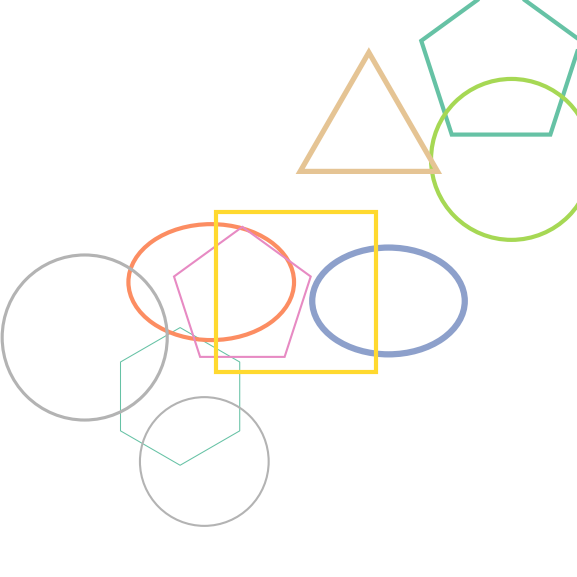[{"shape": "hexagon", "thickness": 0.5, "radius": 0.6, "center": [0.312, 0.313]}, {"shape": "pentagon", "thickness": 2, "radius": 0.73, "center": [0.868, 0.884]}, {"shape": "oval", "thickness": 2, "radius": 0.72, "center": [0.366, 0.511]}, {"shape": "oval", "thickness": 3, "radius": 0.66, "center": [0.673, 0.478]}, {"shape": "pentagon", "thickness": 1, "radius": 0.62, "center": [0.42, 0.482]}, {"shape": "circle", "thickness": 2, "radius": 0.7, "center": [0.886, 0.723]}, {"shape": "square", "thickness": 2, "radius": 0.69, "center": [0.512, 0.494]}, {"shape": "triangle", "thickness": 2.5, "radius": 0.69, "center": [0.639, 0.771]}, {"shape": "circle", "thickness": 1.5, "radius": 0.71, "center": [0.147, 0.415]}, {"shape": "circle", "thickness": 1, "radius": 0.56, "center": [0.354, 0.2]}]